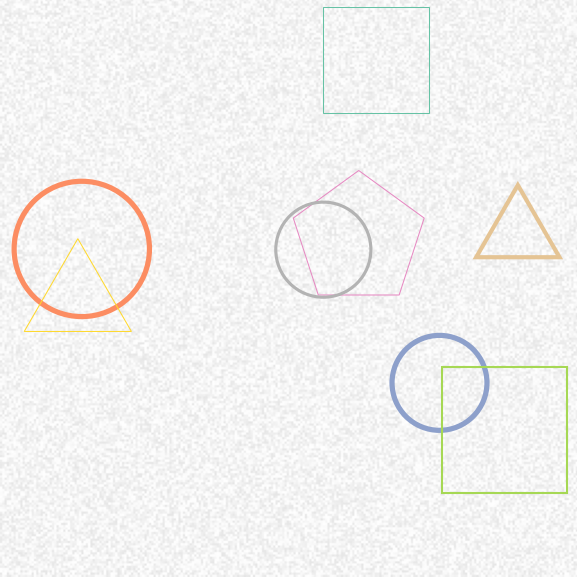[{"shape": "square", "thickness": 0.5, "radius": 0.46, "center": [0.651, 0.896]}, {"shape": "circle", "thickness": 2.5, "radius": 0.59, "center": [0.142, 0.568]}, {"shape": "circle", "thickness": 2.5, "radius": 0.41, "center": [0.761, 0.336]}, {"shape": "pentagon", "thickness": 0.5, "radius": 0.6, "center": [0.621, 0.585]}, {"shape": "square", "thickness": 1, "radius": 0.54, "center": [0.873, 0.255]}, {"shape": "triangle", "thickness": 0.5, "radius": 0.54, "center": [0.135, 0.479]}, {"shape": "triangle", "thickness": 2, "radius": 0.42, "center": [0.897, 0.595]}, {"shape": "circle", "thickness": 1.5, "radius": 0.41, "center": [0.56, 0.567]}]